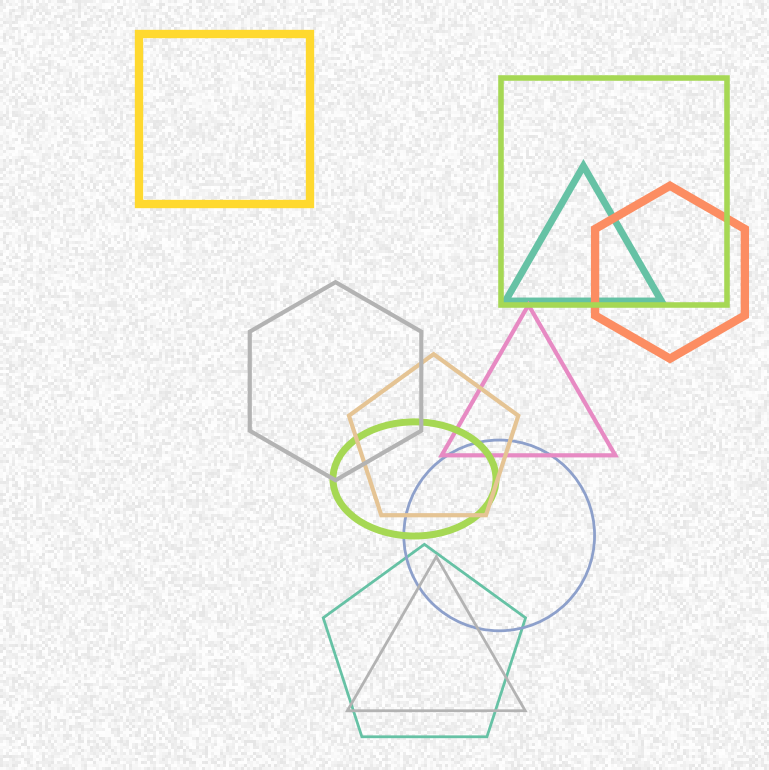[{"shape": "triangle", "thickness": 2.5, "radius": 0.58, "center": [0.758, 0.668]}, {"shape": "pentagon", "thickness": 1, "radius": 0.69, "center": [0.551, 0.155]}, {"shape": "hexagon", "thickness": 3, "radius": 0.56, "center": [0.87, 0.646]}, {"shape": "circle", "thickness": 1, "radius": 0.62, "center": [0.648, 0.305]}, {"shape": "triangle", "thickness": 1.5, "radius": 0.65, "center": [0.686, 0.474]}, {"shape": "oval", "thickness": 2.5, "radius": 0.53, "center": [0.538, 0.378]}, {"shape": "square", "thickness": 2, "radius": 0.74, "center": [0.797, 0.751]}, {"shape": "square", "thickness": 3, "radius": 0.55, "center": [0.292, 0.845]}, {"shape": "pentagon", "thickness": 1.5, "radius": 0.58, "center": [0.563, 0.424]}, {"shape": "hexagon", "thickness": 1.5, "radius": 0.64, "center": [0.436, 0.505]}, {"shape": "triangle", "thickness": 1, "radius": 0.67, "center": [0.567, 0.144]}]